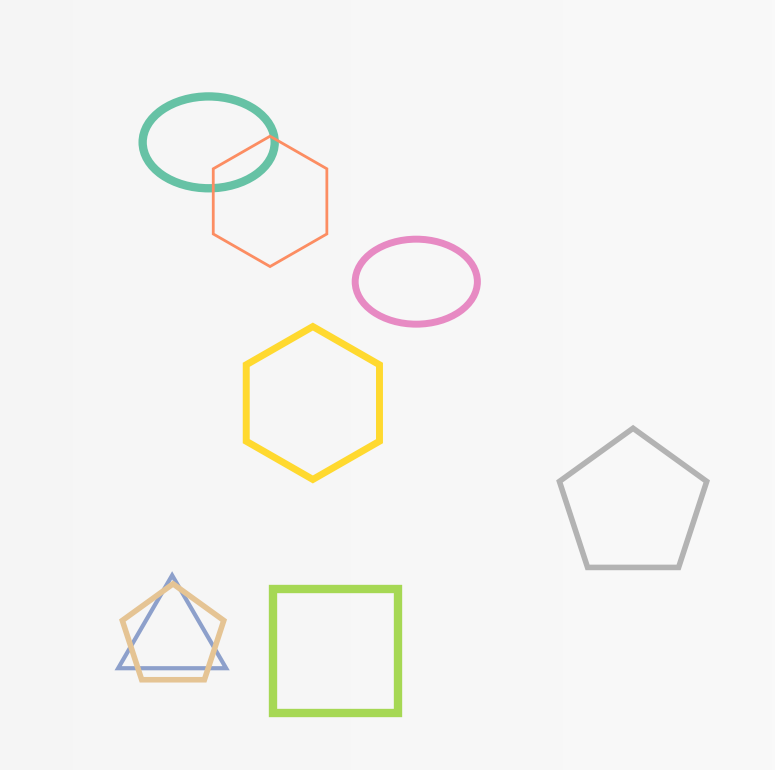[{"shape": "oval", "thickness": 3, "radius": 0.43, "center": [0.269, 0.815]}, {"shape": "hexagon", "thickness": 1, "radius": 0.42, "center": [0.348, 0.738]}, {"shape": "triangle", "thickness": 1.5, "radius": 0.4, "center": [0.222, 0.172]}, {"shape": "oval", "thickness": 2.5, "radius": 0.39, "center": [0.537, 0.634]}, {"shape": "square", "thickness": 3, "radius": 0.4, "center": [0.433, 0.154]}, {"shape": "hexagon", "thickness": 2.5, "radius": 0.5, "center": [0.404, 0.477]}, {"shape": "pentagon", "thickness": 2, "radius": 0.34, "center": [0.223, 0.173]}, {"shape": "pentagon", "thickness": 2, "radius": 0.5, "center": [0.817, 0.344]}]